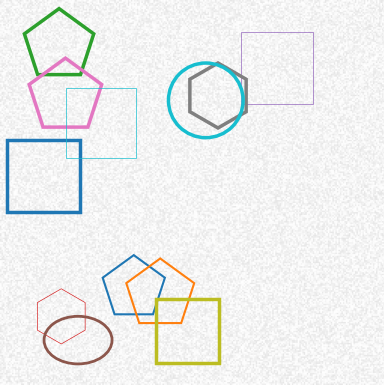[{"shape": "square", "thickness": 2.5, "radius": 0.47, "center": [0.114, 0.543]}, {"shape": "pentagon", "thickness": 1.5, "radius": 0.42, "center": [0.347, 0.252]}, {"shape": "pentagon", "thickness": 1.5, "radius": 0.46, "center": [0.416, 0.236]}, {"shape": "pentagon", "thickness": 2.5, "radius": 0.47, "center": [0.153, 0.883]}, {"shape": "hexagon", "thickness": 0.5, "radius": 0.36, "center": [0.159, 0.178]}, {"shape": "square", "thickness": 0.5, "radius": 0.47, "center": [0.719, 0.823]}, {"shape": "oval", "thickness": 2, "radius": 0.44, "center": [0.203, 0.117]}, {"shape": "pentagon", "thickness": 2.5, "radius": 0.5, "center": [0.17, 0.75]}, {"shape": "hexagon", "thickness": 2.5, "radius": 0.42, "center": [0.566, 0.752]}, {"shape": "square", "thickness": 2.5, "radius": 0.42, "center": [0.487, 0.141]}, {"shape": "square", "thickness": 0.5, "radius": 0.45, "center": [0.261, 0.681]}, {"shape": "circle", "thickness": 2.5, "radius": 0.48, "center": [0.535, 0.739]}]